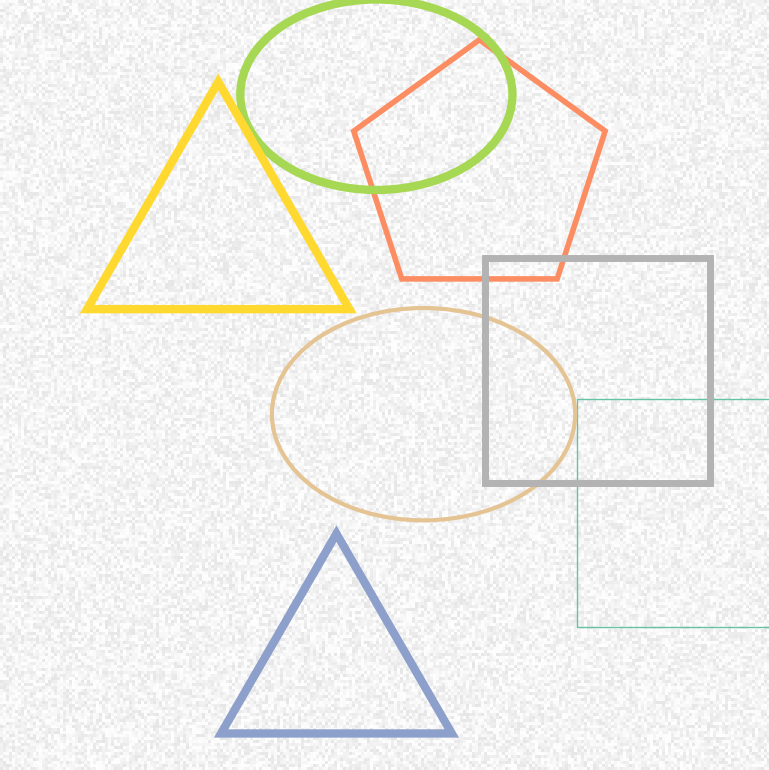[{"shape": "square", "thickness": 0.5, "radius": 0.74, "center": [0.897, 0.334]}, {"shape": "pentagon", "thickness": 2, "radius": 0.86, "center": [0.623, 0.777]}, {"shape": "triangle", "thickness": 3, "radius": 0.86, "center": [0.437, 0.134]}, {"shape": "oval", "thickness": 3, "radius": 0.88, "center": [0.489, 0.877]}, {"shape": "triangle", "thickness": 3, "radius": 0.98, "center": [0.283, 0.697]}, {"shape": "oval", "thickness": 1.5, "radius": 0.98, "center": [0.55, 0.462]}, {"shape": "square", "thickness": 2.5, "radius": 0.73, "center": [0.776, 0.518]}]